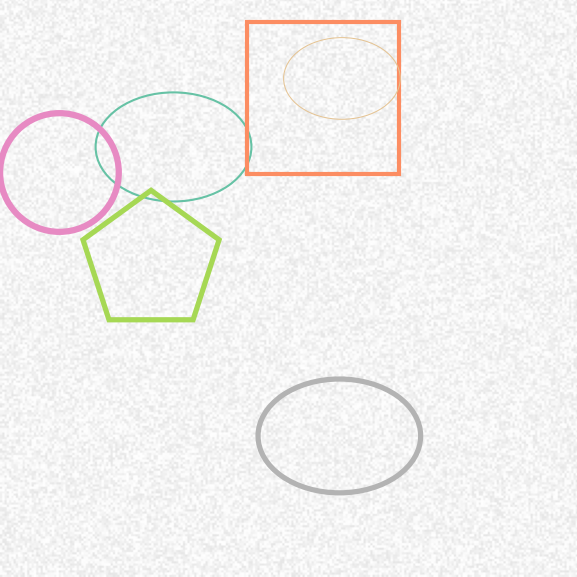[{"shape": "oval", "thickness": 1, "radius": 0.67, "center": [0.3, 0.745]}, {"shape": "square", "thickness": 2, "radius": 0.66, "center": [0.559, 0.83]}, {"shape": "circle", "thickness": 3, "radius": 0.51, "center": [0.103, 0.7]}, {"shape": "pentagon", "thickness": 2.5, "radius": 0.62, "center": [0.262, 0.546]}, {"shape": "oval", "thickness": 0.5, "radius": 0.51, "center": [0.592, 0.863]}, {"shape": "oval", "thickness": 2.5, "radius": 0.7, "center": [0.588, 0.244]}]